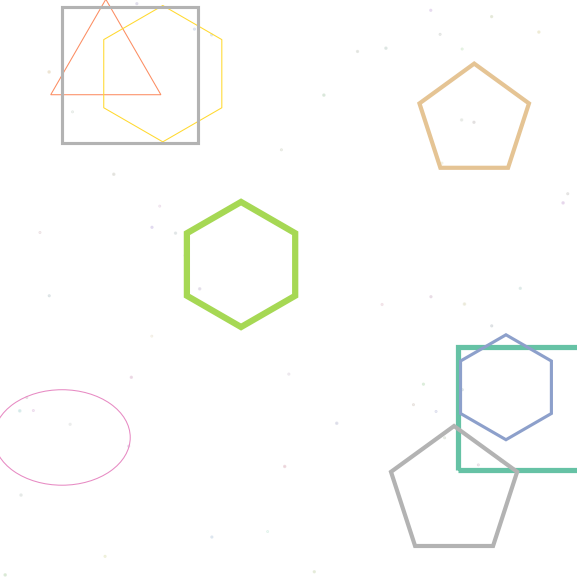[{"shape": "square", "thickness": 2.5, "radius": 0.53, "center": [0.899, 0.291]}, {"shape": "triangle", "thickness": 0.5, "radius": 0.55, "center": [0.183, 0.89]}, {"shape": "hexagon", "thickness": 1.5, "radius": 0.45, "center": [0.876, 0.329]}, {"shape": "oval", "thickness": 0.5, "radius": 0.59, "center": [0.107, 0.242]}, {"shape": "hexagon", "thickness": 3, "radius": 0.54, "center": [0.417, 0.541]}, {"shape": "hexagon", "thickness": 0.5, "radius": 0.59, "center": [0.282, 0.872]}, {"shape": "pentagon", "thickness": 2, "radius": 0.5, "center": [0.821, 0.789]}, {"shape": "square", "thickness": 1.5, "radius": 0.59, "center": [0.225, 0.87]}, {"shape": "pentagon", "thickness": 2, "radius": 0.57, "center": [0.786, 0.147]}]